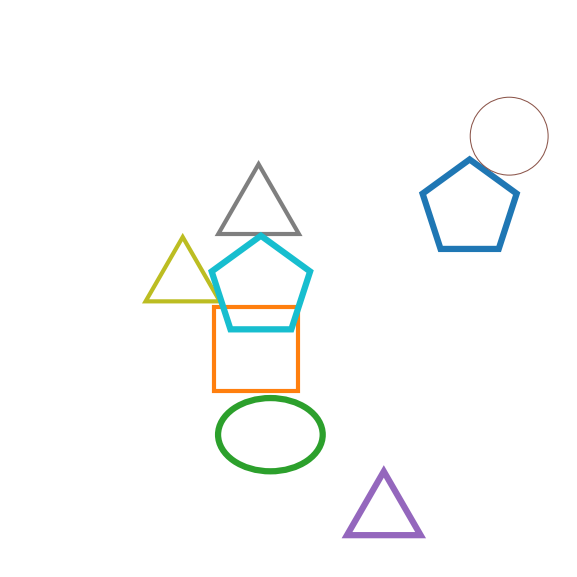[{"shape": "pentagon", "thickness": 3, "radius": 0.43, "center": [0.813, 0.637]}, {"shape": "square", "thickness": 2, "radius": 0.37, "center": [0.443, 0.395]}, {"shape": "oval", "thickness": 3, "radius": 0.45, "center": [0.468, 0.246]}, {"shape": "triangle", "thickness": 3, "radius": 0.37, "center": [0.665, 0.109]}, {"shape": "circle", "thickness": 0.5, "radius": 0.34, "center": [0.882, 0.763]}, {"shape": "triangle", "thickness": 2, "radius": 0.4, "center": [0.448, 0.634]}, {"shape": "triangle", "thickness": 2, "radius": 0.37, "center": [0.316, 0.514]}, {"shape": "pentagon", "thickness": 3, "radius": 0.45, "center": [0.452, 0.501]}]